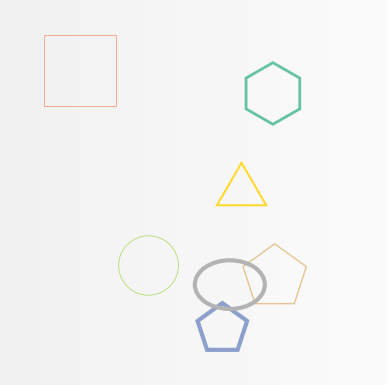[{"shape": "hexagon", "thickness": 2, "radius": 0.4, "center": [0.704, 0.757]}, {"shape": "square", "thickness": 0.5, "radius": 0.46, "center": [0.207, 0.816]}, {"shape": "pentagon", "thickness": 3, "radius": 0.34, "center": [0.574, 0.146]}, {"shape": "circle", "thickness": 0.5, "radius": 0.39, "center": [0.383, 0.31]}, {"shape": "triangle", "thickness": 1.5, "radius": 0.37, "center": [0.623, 0.504]}, {"shape": "pentagon", "thickness": 1, "radius": 0.43, "center": [0.709, 0.281]}, {"shape": "oval", "thickness": 3, "radius": 0.45, "center": [0.593, 0.261]}]